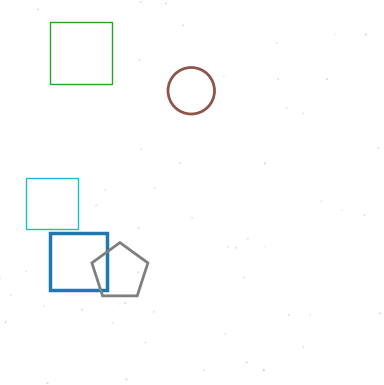[{"shape": "square", "thickness": 2.5, "radius": 0.37, "center": [0.204, 0.32]}, {"shape": "square", "thickness": 1, "radius": 0.41, "center": [0.211, 0.863]}, {"shape": "circle", "thickness": 2, "radius": 0.3, "center": [0.497, 0.764]}, {"shape": "pentagon", "thickness": 2, "radius": 0.38, "center": [0.311, 0.293]}, {"shape": "square", "thickness": 1, "radius": 0.33, "center": [0.134, 0.471]}]